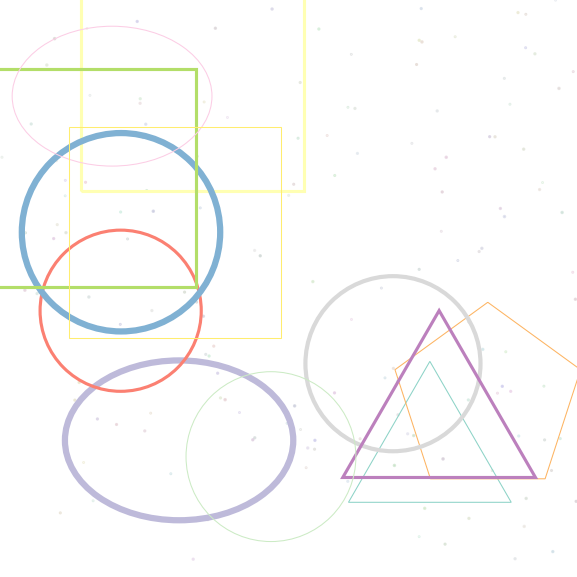[{"shape": "triangle", "thickness": 0.5, "radius": 0.81, "center": [0.744, 0.211]}, {"shape": "square", "thickness": 1.5, "radius": 0.96, "center": [0.333, 0.862]}, {"shape": "oval", "thickness": 3, "radius": 0.99, "center": [0.31, 0.237]}, {"shape": "circle", "thickness": 1.5, "radius": 0.7, "center": [0.209, 0.461]}, {"shape": "circle", "thickness": 3, "radius": 0.86, "center": [0.21, 0.597]}, {"shape": "pentagon", "thickness": 0.5, "radius": 0.84, "center": [0.845, 0.307]}, {"shape": "square", "thickness": 1.5, "radius": 0.94, "center": [0.151, 0.691]}, {"shape": "oval", "thickness": 0.5, "radius": 0.86, "center": [0.194, 0.833]}, {"shape": "circle", "thickness": 2, "radius": 0.76, "center": [0.68, 0.369]}, {"shape": "triangle", "thickness": 1.5, "radius": 0.96, "center": [0.76, 0.269]}, {"shape": "circle", "thickness": 0.5, "radius": 0.74, "center": [0.469, 0.208]}, {"shape": "square", "thickness": 0.5, "radius": 0.92, "center": [0.303, 0.596]}]